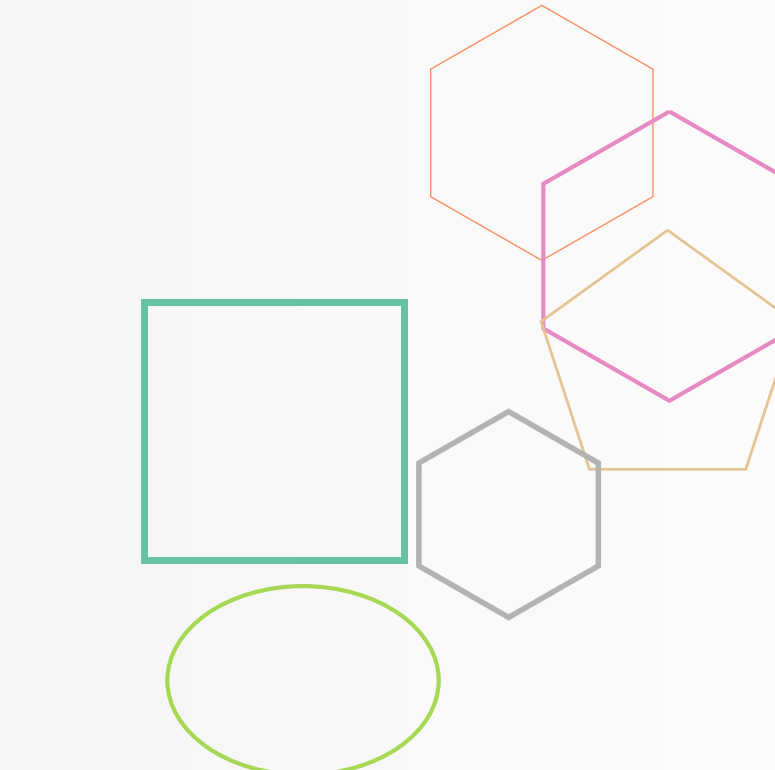[{"shape": "square", "thickness": 2.5, "radius": 0.84, "center": [0.353, 0.44]}, {"shape": "hexagon", "thickness": 0.5, "radius": 0.83, "center": [0.699, 0.827]}, {"shape": "hexagon", "thickness": 1.5, "radius": 0.94, "center": [0.864, 0.667]}, {"shape": "oval", "thickness": 1.5, "radius": 0.88, "center": [0.391, 0.116]}, {"shape": "pentagon", "thickness": 1, "radius": 0.86, "center": [0.861, 0.529]}, {"shape": "hexagon", "thickness": 2, "radius": 0.67, "center": [0.656, 0.332]}]